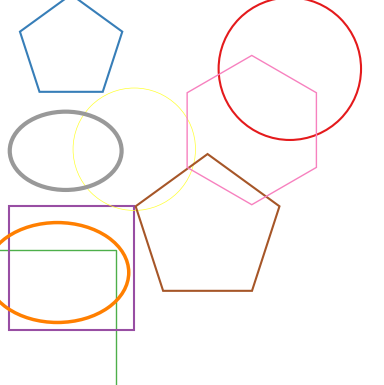[{"shape": "circle", "thickness": 1.5, "radius": 0.92, "center": [0.753, 0.821]}, {"shape": "pentagon", "thickness": 1.5, "radius": 0.7, "center": [0.185, 0.875]}, {"shape": "square", "thickness": 1, "radius": 0.89, "center": [0.124, 0.172]}, {"shape": "square", "thickness": 1.5, "radius": 0.81, "center": [0.186, 0.305]}, {"shape": "oval", "thickness": 2.5, "radius": 0.93, "center": [0.149, 0.292]}, {"shape": "circle", "thickness": 0.5, "radius": 0.8, "center": [0.349, 0.612]}, {"shape": "pentagon", "thickness": 1.5, "radius": 0.98, "center": [0.539, 0.403]}, {"shape": "hexagon", "thickness": 1, "radius": 0.97, "center": [0.654, 0.662]}, {"shape": "oval", "thickness": 3, "radius": 0.73, "center": [0.171, 0.608]}]